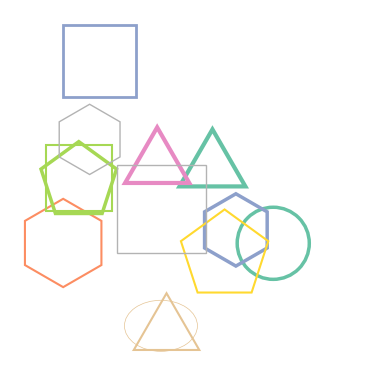[{"shape": "circle", "thickness": 2.5, "radius": 0.47, "center": [0.71, 0.368]}, {"shape": "triangle", "thickness": 3, "radius": 0.49, "center": [0.552, 0.565]}, {"shape": "hexagon", "thickness": 1.5, "radius": 0.57, "center": [0.164, 0.369]}, {"shape": "hexagon", "thickness": 2.5, "radius": 0.47, "center": [0.613, 0.403]}, {"shape": "square", "thickness": 2, "radius": 0.47, "center": [0.258, 0.842]}, {"shape": "triangle", "thickness": 3, "radius": 0.48, "center": [0.408, 0.573]}, {"shape": "pentagon", "thickness": 2.5, "radius": 0.52, "center": [0.205, 0.529]}, {"shape": "square", "thickness": 1.5, "radius": 0.43, "center": [0.205, 0.537]}, {"shape": "pentagon", "thickness": 1.5, "radius": 0.6, "center": [0.583, 0.337]}, {"shape": "oval", "thickness": 0.5, "radius": 0.47, "center": [0.418, 0.154]}, {"shape": "triangle", "thickness": 1.5, "radius": 0.49, "center": [0.433, 0.14]}, {"shape": "hexagon", "thickness": 1, "radius": 0.46, "center": [0.233, 0.638]}, {"shape": "square", "thickness": 1, "radius": 0.57, "center": [0.42, 0.457]}]